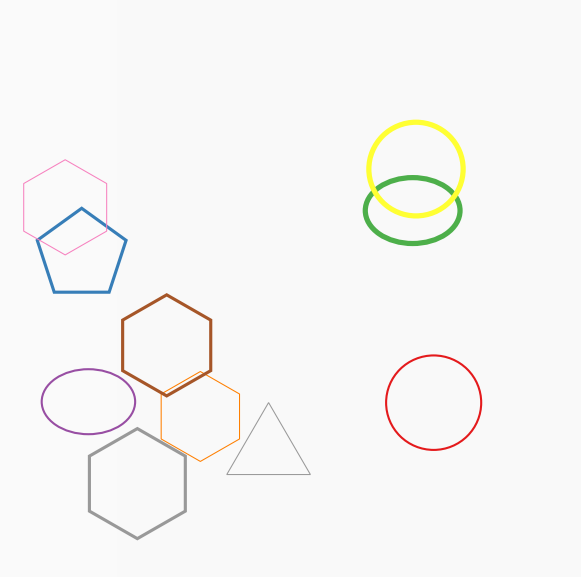[{"shape": "circle", "thickness": 1, "radius": 0.41, "center": [0.746, 0.302]}, {"shape": "pentagon", "thickness": 1.5, "radius": 0.4, "center": [0.141, 0.558]}, {"shape": "oval", "thickness": 2.5, "radius": 0.41, "center": [0.71, 0.635]}, {"shape": "oval", "thickness": 1, "radius": 0.4, "center": [0.152, 0.304]}, {"shape": "hexagon", "thickness": 0.5, "radius": 0.39, "center": [0.345, 0.278]}, {"shape": "circle", "thickness": 2.5, "radius": 0.41, "center": [0.716, 0.706]}, {"shape": "hexagon", "thickness": 1.5, "radius": 0.44, "center": [0.287, 0.401]}, {"shape": "hexagon", "thickness": 0.5, "radius": 0.41, "center": [0.112, 0.64]}, {"shape": "hexagon", "thickness": 1.5, "radius": 0.48, "center": [0.236, 0.162]}, {"shape": "triangle", "thickness": 0.5, "radius": 0.42, "center": [0.462, 0.219]}]